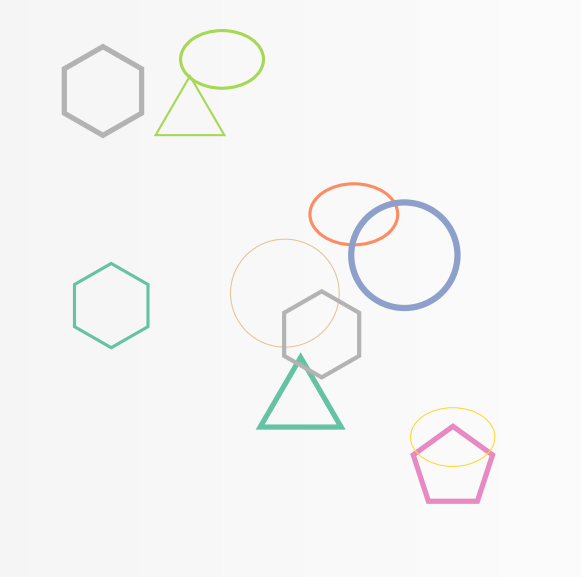[{"shape": "hexagon", "thickness": 1.5, "radius": 0.36, "center": [0.191, 0.47]}, {"shape": "triangle", "thickness": 2.5, "radius": 0.4, "center": [0.517, 0.3]}, {"shape": "oval", "thickness": 1.5, "radius": 0.38, "center": [0.609, 0.628]}, {"shape": "circle", "thickness": 3, "radius": 0.46, "center": [0.696, 0.557]}, {"shape": "pentagon", "thickness": 2.5, "radius": 0.36, "center": [0.779, 0.189]}, {"shape": "oval", "thickness": 1.5, "radius": 0.36, "center": [0.382, 0.896]}, {"shape": "triangle", "thickness": 1, "radius": 0.34, "center": [0.327, 0.799]}, {"shape": "oval", "thickness": 0.5, "radius": 0.36, "center": [0.779, 0.242]}, {"shape": "circle", "thickness": 0.5, "radius": 0.47, "center": [0.49, 0.492]}, {"shape": "hexagon", "thickness": 2, "radius": 0.37, "center": [0.553, 0.42]}, {"shape": "hexagon", "thickness": 2.5, "radius": 0.38, "center": [0.177, 0.842]}]